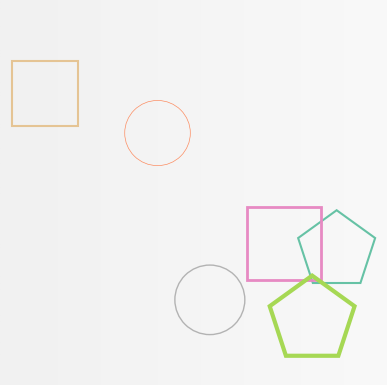[{"shape": "pentagon", "thickness": 1.5, "radius": 0.52, "center": [0.869, 0.349]}, {"shape": "circle", "thickness": 0.5, "radius": 0.42, "center": [0.407, 0.654]}, {"shape": "square", "thickness": 2, "radius": 0.47, "center": [0.733, 0.366]}, {"shape": "pentagon", "thickness": 3, "radius": 0.58, "center": [0.805, 0.169]}, {"shape": "square", "thickness": 1.5, "radius": 0.42, "center": [0.116, 0.758]}, {"shape": "circle", "thickness": 1, "radius": 0.45, "center": [0.542, 0.221]}]